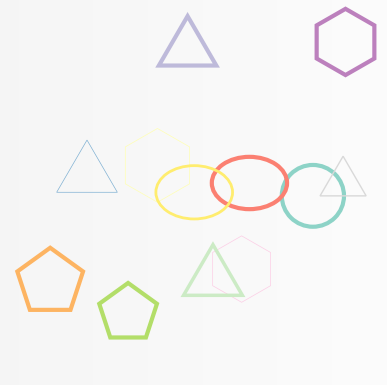[{"shape": "circle", "thickness": 3, "radius": 0.4, "center": [0.807, 0.491]}, {"shape": "hexagon", "thickness": 0.5, "radius": 0.48, "center": [0.406, 0.57]}, {"shape": "triangle", "thickness": 3, "radius": 0.43, "center": [0.484, 0.873]}, {"shape": "oval", "thickness": 3, "radius": 0.49, "center": [0.644, 0.525]}, {"shape": "triangle", "thickness": 0.5, "radius": 0.45, "center": [0.225, 0.546]}, {"shape": "pentagon", "thickness": 3, "radius": 0.45, "center": [0.13, 0.267]}, {"shape": "pentagon", "thickness": 3, "radius": 0.39, "center": [0.331, 0.187]}, {"shape": "hexagon", "thickness": 0.5, "radius": 0.43, "center": [0.624, 0.301]}, {"shape": "triangle", "thickness": 1, "radius": 0.34, "center": [0.885, 0.526]}, {"shape": "hexagon", "thickness": 3, "radius": 0.43, "center": [0.892, 0.891]}, {"shape": "triangle", "thickness": 2.5, "radius": 0.44, "center": [0.55, 0.277]}, {"shape": "oval", "thickness": 2, "radius": 0.49, "center": [0.501, 0.501]}]